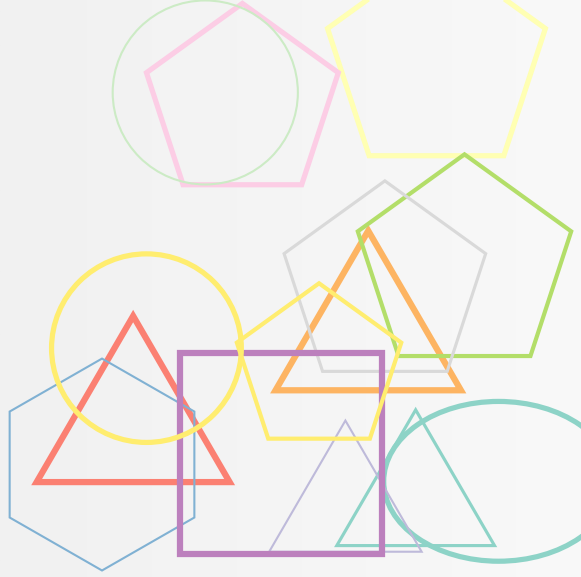[{"shape": "oval", "thickness": 2.5, "radius": 0.99, "center": [0.858, 0.166]}, {"shape": "triangle", "thickness": 1.5, "radius": 0.78, "center": [0.715, 0.133]}, {"shape": "pentagon", "thickness": 2.5, "radius": 0.99, "center": [0.751, 0.889]}, {"shape": "triangle", "thickness": 1, "radius": 0.76, "center": [0.594, 0.119]}, {"shape": "triangle", "thickness": 3, "radius": 0.96, "center": [0.229, 0.26]}, {"shape": "hexagon", "thickness": 1, "radius": 0.92, "center": [0.175, 0.195]}, {"shape": "triangle", "thickness": 3, "radius": 0.92, "center": [0.634, 0.415]}, {"shape": "pentagon", "thickness": 2, "radius": 0.97, "center": [0.799, 0.539]}, {"shape": "pentagon", "thickness": 2.5, "radius": 0.87, "center": [0.417, 0.82]}, {"shape": "pentagon", "thickness": 1.5, "radius": 0.91, "center": [0.662, 0.504]}, {"shape": "square", "thickness": 3, "radius": 0.87, "center": [0.484, 0.213]}, {"shape": "circle", "thickness": 1, "radius": 0.8, "center": [0.353, 0.839]}, {"shape": "pentagon", "thickness": 2, "radius": 0.74, "center": [0.549, 0.36]}, {"shape": "circle", "thickness": 2.5, "radius": 0.82, "center": [0.252, 0.396]}]